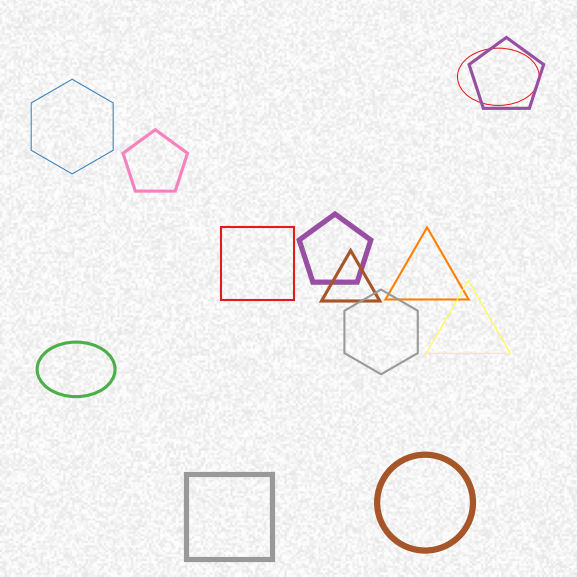[{"shape": "oval", "thickness": 0.5, "radius": 0.35, "center": [0.863, 0.866]}, {"shape": "square", "thickness": 1, "radius": 0.32, "center": [0.446, 0.543]}, {"shape": "hexagon", "thickness": 0.5, "radius": 0.41, "center": [0.125, 0.78]}, {"shape": "oval", "thickness": 1.5, "radius": 0.34, "center": [0.132, 0.36]}, {"shape": "pentagon", "thickness": 2.5, "radius": 0.33, "center": [0.58, 0.563]}, {"shape": "pentagon", "thickness": 1.5, "radius": 0.34, "center": [0.877, 0.866]}, {"shape": "triangle", "thickness": 1, "radius": 0.42, "center": [0.74, 0.522]}, {"shape": "triangle", "thickness": 0.5, "radius": 0.42, "center": [0.811, 0.429]}, {"shape": "triangle", "thickness": 1.5, "radius": 0.29, "center": [0.607, 0.507]}, {"shape": "circle", "thickness": 3, "radius": 0.41, "center": [0.736, 0.129]}, {"shape": "pentagon", "thickness": 1.5, "radius": 0.29, "center": [0.269, 0.716]}, {"shape": "square", "thickness": 2.5, "radius": 0.37, "center": [0.396, 0.105]}, {"shape": "hexagon", "thickness": 1, "radius": 0.37, "center": [0.66, 0.424]}]